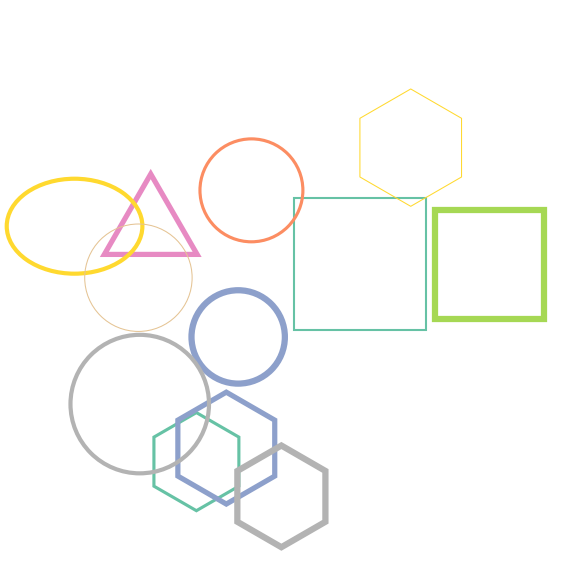[{"shape": "square", "thickness": 1, "radius": 0.57, "center": [0.623, 0.542]}, {"shape": "hexagon", "thickness": 1.5, "radius": 0.42, "center": [0.34, 0.2]}, {"shape": "circle", "thickness": 1.5, "radius": 0.45, "center": [0.435, 0.67]}, {"shape": "hexagon", "thickness": 2.5, "radius": 0.48, "center": [0.392, 0.223]}, {"shape": "circle", "thickness": 3, "radius": 0.4, "center": [0.412, 0.416]}, {"shape": "triangle", "thickness": 2.5, "radius": 0.46, "center": [0.261, 0.605]}, {"shape": "square", "thickness": 3, "radius": 0.47, "center": [0.847, 0.541]}, {"shape": "hexagon", "thickness": 0.5, "radius": 0.51, "center": [0.711, 0.743]}, {"shape": "oval", "thickness": 2, "radius": 0.59, "center": [0.129, 0.607]}, {"shape": "circle", "thickness": 0.5, "radius": 0.47, "center": [0.24, 0.518]}, {"shape": "circle", "thickness": 2, "radius": 0.6, "center": [0.242, 0.299]}, {"shape": "hexagon", "thickness": 3, "radius": 0.44, "center": [0.487, 0.14]}]